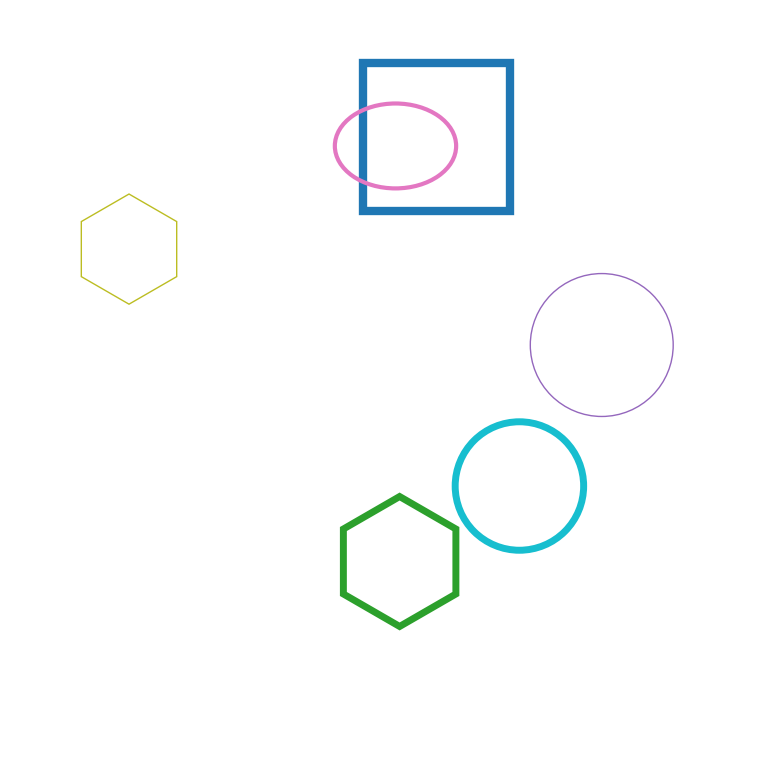[{"shape": "square", "thickness": 3, "radius": 0.48, "center": [0.567, 0.822]}, {"shape": "hexagon", "thickness": 2.5, "radius": 0.42, "center": [0.519, 0.271]}, {"shape": "circle", "thickness": 0.5, "radius": 0.46, "center": [0.781, 0.552]}, {"shape": "oval", "thickness": 1.5, "radius": 0.39, "center": [0.514, 0.81]}, {"shape": "hexagon", "thickness": 0.5, "radius": 0.36, "center": [0.168, 0.676]}, {"shape": "circle", "thickness": 2.5, "radius": 0.42, "center": [0.675, 0.369]}]